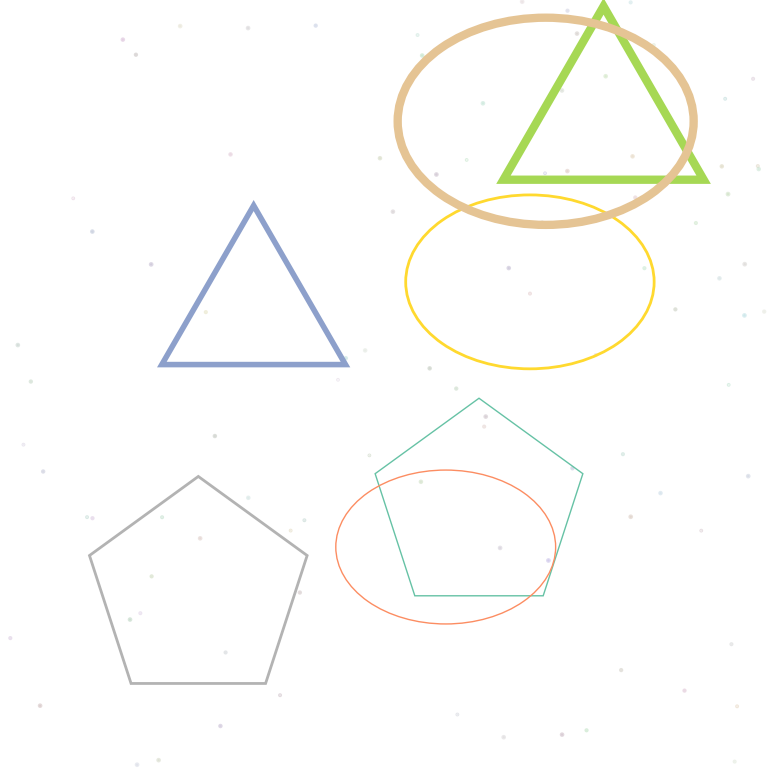[{"shape": "pentagon", "thickness": 0.5, "radius": 0.71, "center": [0.622, 0.341]}, {"shape": "oval", "thickness": 0.5, "radius": 0.71, "center": [0.579, 0.29]}, {"shape": "triangle", "thickness": 2, "radius": 0.69, "center": [0.329, 0.595]}, {"shape": "triangle", "thickness": 3, "radius": 0.75, "center": [0.784, 0.842]}, {"shape": "oval", "thickness": 1, "radius": 0.81, "center": [0.688, 0.634]}, {"shape": "oval", "thickness": 3, "radius": 0.96, "center": [0.709, 0.842]}, {"shape": "pentagon", "thickness": 1, "radius": 0.74, "center": [0.258, 0.233]}]